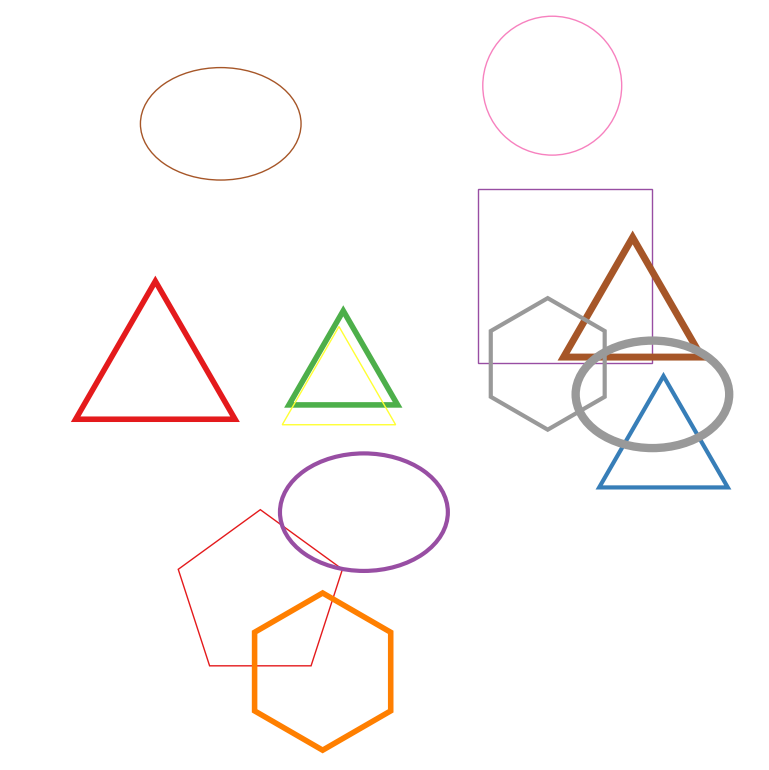[{"shape": "triangle", "thickness": 2, "radius": 0.6, "center": [0.202, 0.515]}, {"shape": "pentagon", "thickness": 0.5, "radius": 0.56, "center": [0.338, 0.226]}, {"shape": "triangle", "thickness": 1.5, "radius": 0.48, "center": [0.862, 0.415]}, {"shape": "triangle", "thickness": 2, "radius": 0.41, "center": [0.446, 0.515]}, {"shape": "square", "thickness": 0.5, "radius": 0.57, "center": [0.734, 0.641]}, {"shape": "oval", "thickness": 1.5, "radius": 0.55, "center": [0.473, 0.335]}, {"shape": "hexagon", "thickness": 2, "radius": 0.51, "center": [0.419, 0.128]}, {"shape": "triangle", "thickness": 0.5, "radius": 0.43, "center": [0.44, 0.491]}, {"shape": "triangle", "thickness": 2.5, "radius": 0.52, "center": [0.822, 0.588]}, {"shape": "oval", "thickness": 0.5, "radius": 0.52, "center": [0.287, 0.839]}, {"shape": "circle", "thickness": 0.5, "radius": 0.45, "center": [0.717, 0.889]}, {"shape": "hexagon", "thickness": 1.5, "radius": 0.43, "center": [0.711, 0.527]}, {"shape": "oval", "thickness": 3, "radius": 0.5, "center": [0.847, 0.488]}]